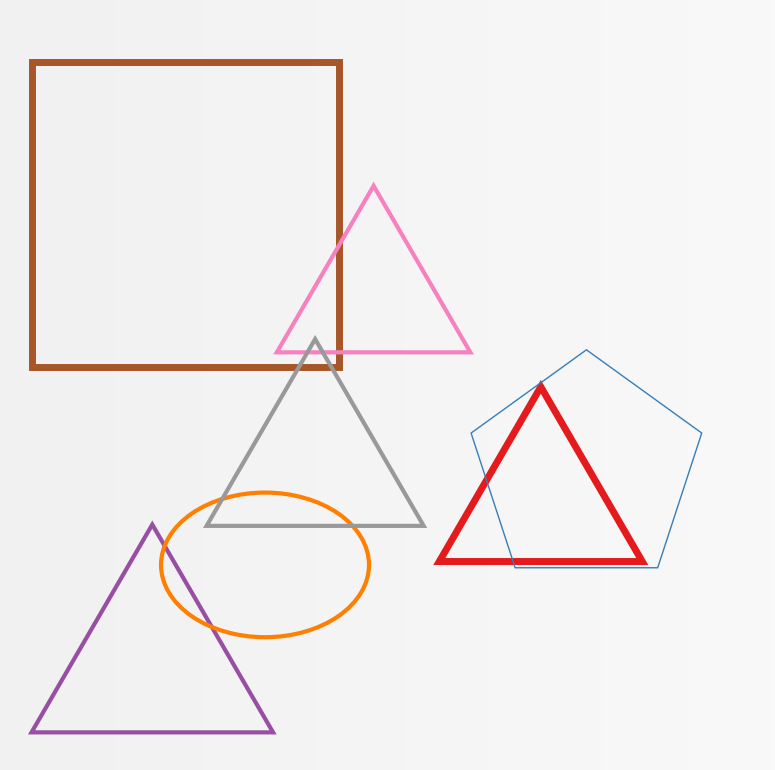[{"shape": "triangle", "thickness": 2.5, "radius": 0.76, "center": [0.698, 0.346]}, {"shape": "pentagon", "thickness": 0.5, "radius": 0.78, "center": [0.757, 0.389]}, {"shape": "triangle", "thickness": 1.5, "radius": 0.9, "center": [0.197, 0.139]}, {"shape": "oval", "thickness": 1.5, "radius": 0.67, "center": [0.342, 0.266]}, {"shape": "square", "thickness": 2.5, "radius": 0.99, "center": [0.239, 0.721]}, {"shape": "triangle", "thickness": 1.5, "radius": 0.72, "center": [0.482, 0.615]}, {"shape": "triangle", "thickness": 1.5, "radius": 0.81, "center": [0.407, 0.398]}]